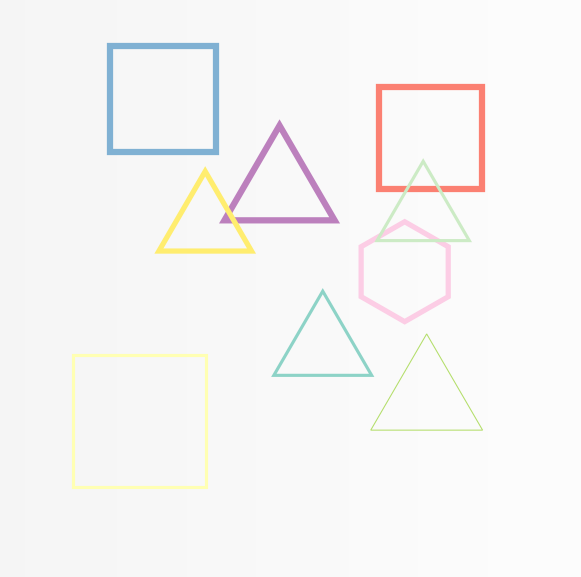[{"shape": "triangle", "thickness": 1.5, "radius": 0.49, "center": [0.555, 0.398]}, {"shape": "square", "thickness": 1.5, "radius": 0.57, "center": [0.24, 0.27]}, {"shape": "square", "thickness": 3, "radius": 0.44, "center": [0.741, 0.76]}, {"shape": "square", "thickness": 3, "radius": 0.46, "center": [0.28, 0.828]}, {"shape": "triangle", "thickness": 0.5, "radius": 0.56, "center": [0.734, 0.31]}, {"shape": "hexagon", "thickness": 2.5, "radius": 0.43, "center": [0.696, 0.529]}, {"shape": "triangle", "thickness": 3, "radius": 0.55, "center": [0.481, 0.672]}, {"shape": "triangle", "thickness": 1.5, "radius": 0.46, "center": [0.728, 0.628]}, {"shape": "triangle", "thickness": 2.5, "radius": 0.46, "center": [0.353, 0.61]}]